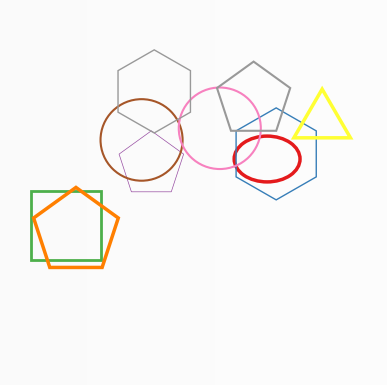[{"shape": "oval", "thickness": 2.5, "radius": 0.42, "center": [0.689, 0.587]}, {"shape": "hexagon", "thickness": 1, "radius": 0.6, "center": [0.713, 0.6]}, {"shape": "square", "thickness": 2, "radius": 0.45, "center": [0.171, 0.414]}, {"shape": "pentagon", "thickness": 0.5, "radius": 0.44, "center": [0.391, 0.573]}, {"shape": "pentagon", "thickness": 2.5, "radius": 0.57, "center": [0.196, 0.398]}, {"shape": "triangle", "thickness": 2.5, "radius": 0.42, "center": [0.831, 0.684]}, {"shape": "circle", "thickness": 1.5, "radius": 0.53, "center": [0.365, 0.637]}, {"shape": "circle", "thickness": 1.5, "radius": 0.53, "center": [0.567, 0.667]}, {"shape": "hexagon", "thickness": 1, "radius": 0.54, "center": [0.398, 0.763]}, {"shape": "pentagon", "thickness": 1.5, "radius": 0.5, "center": [0.654, 0.741]}]